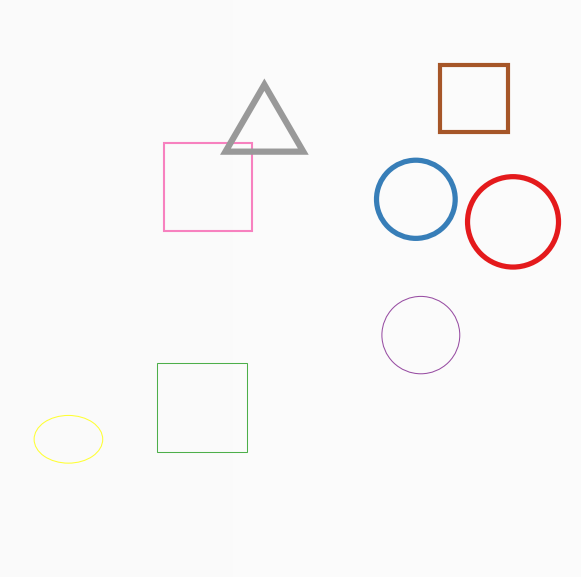[{"shape": "circle", "thickness": 2.5, "radius": 0.39, "center": [0.883, 0.615]}, {"shape": "circle", "thickness": 2.5, "radius": 0.34, "center": [0.715, 0.654]}, {"shape": "square", "thickness": 0.5, "radius": 0.39, "center": [0.348, 0.293]}, {"shape": "circle", "thickness": 0.5, "radius": 0.33, "center": [0.724, 0.419]}, {"shape": "oval", "thickness": 0.5, "radius": 0.3, "center": [0.118, 0.238]}, {"shape": "square", "thickness": 2, "radius": 0.29, "center": [0.815, 0.829]}, {"shape": "square", "thickness": 1, "radius": 0.38, "center": [0.358, 0.675]}, {"shape": "triangle", "thickness": 3, "radius": 0.39, "center": [0.455, 0.775]}]